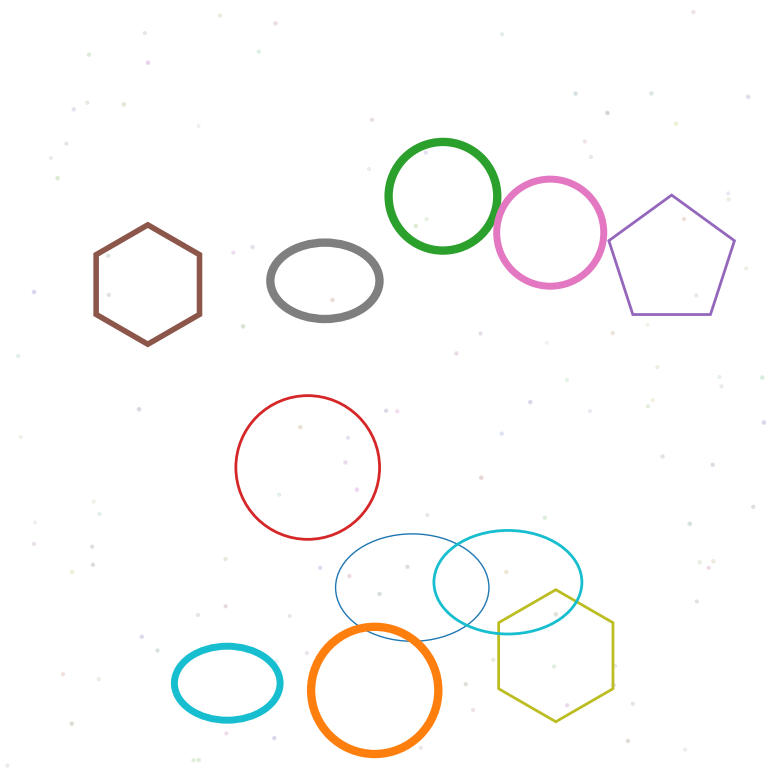[{"shape": "oval", "thickness": 0.5, "radius": 0.5, "center": [0.535, 0.237]}, {"shape": "circle", "thickness": 3, "radius": 0.41, "center": [0.487, 0.103]}, {"shape": "circle", "thickness": 3, "radius": 0.35, "center": [0.575, 0.745]}, {"shape": "circle", "thickness": 1, "radius": 0.47, "center": [0.4, 0.393]}, {"shape": "pentagon", "thickness": 1, "radius": 0.43, "center": [0.872, 0.661]}, {"shape": "hexagon", "thickness": 2, "radius": 0.39, "center": [0.192, 0.63]}, {"shape": "circle", "thickness": 2.5, "radius": 0.35, "center": [0.715, 0.698]}, {"shape": "oval", "thickness": 3, "radius": 0.35, "center": [0.422, 0.635]}, {"shape": "hexagon", "thickness": 1, "radius": 0.43, "center": [0.722, 0.148]}, {"shape": "oval", "thickness": 2.5, "radius": 0.34, "center": [0.295, 0.113]}, {"shape": "oval", "thickness": 1, "radius": 0.48, "center": [0.66, 0.244]}]